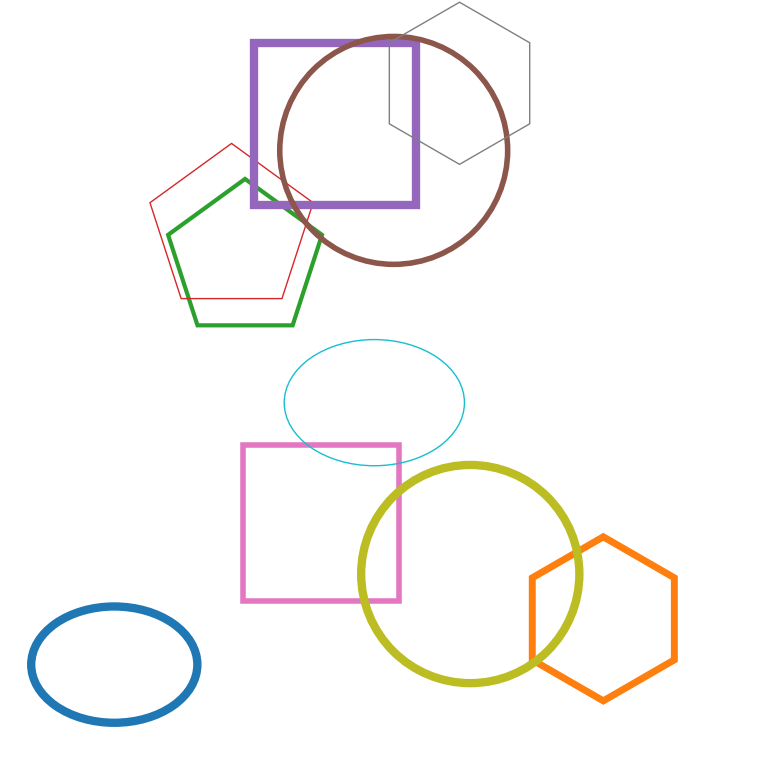[{"shape": "oval", "thickness": 3, "radius": 0.54, "center": [0.148, 0.137]}, {"shape": "hexagon", "thickness": 2.5, "radius": 0.53, "center": [0.784, 0.196]}, {"shape": "pentagon", "thickness": 1.5, "radius": 0.53, "center": [0.318, 0.663]}, {"shape": "pentagon", "thickness": 0.5, "radius": 0.56, "center": [0.301, 0.702]}, {"shape": "square", "thickness": 3, "radius": 0.53, "center": [0.435, 0.839]}, {"shape": "circle", "thickness": 2, "radius": 0.74, "center": [0.511, 0.805]}, {"shape": "square", "thickness": 2, "radius": 0.51, "center": [0.417, 0.321]}, {"shape": "hexagon", "thickness": 0.5, "radius": 0.53, "center": [0.597, 0.892]}, {"shape": "circle", "thickness": 3, "radius": 0.71, "center": [0.611, 0.254]}, {"shape": "oval", "thickness": 0.5, "radius": 0.59, "center": [0.486, 0.477]}]